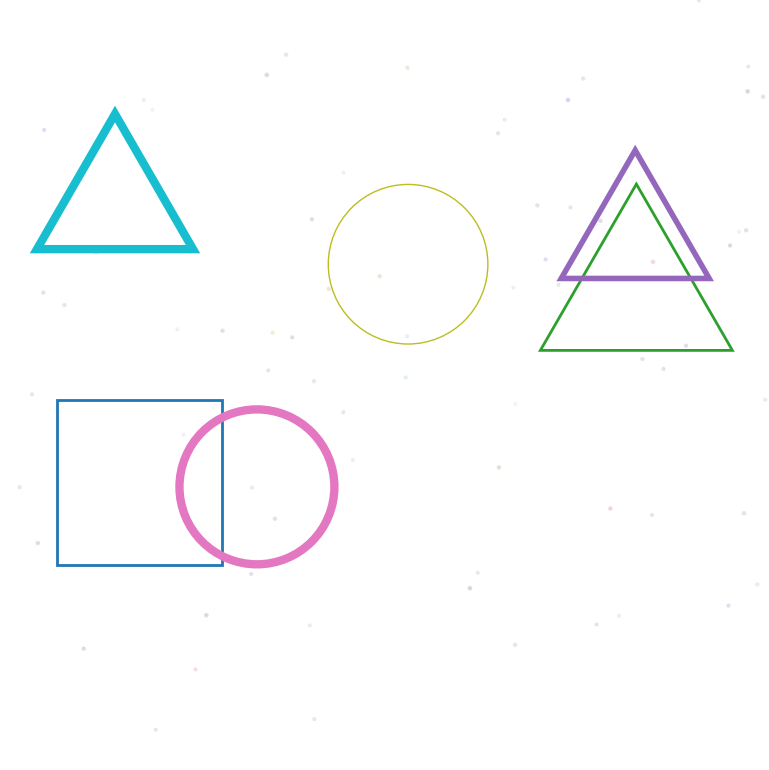[{"shape": "square", "thickness": 1, "radius": 0.54, "center": [0.181, 0.373]}, {"shape": "triangle", "thickness": 1, "radius": 0.72, "center": [0.826, 0.617]}, {"shape": "triangle", "thickness": 2, "radius": 0.55, "center": [0.825, 0.694]}, {"shape": "circle", "thickness": 3, "radius": 0.5, "center": [0.334, 0.368]}, {"shape": "circle", "thickness": 0.5, "radius": 0.52, "center": [0.53, 0.657]}, {"shape": "triangle", "thickness": 3, "radius": 0.58, "center": [0.149, 0.735]}]